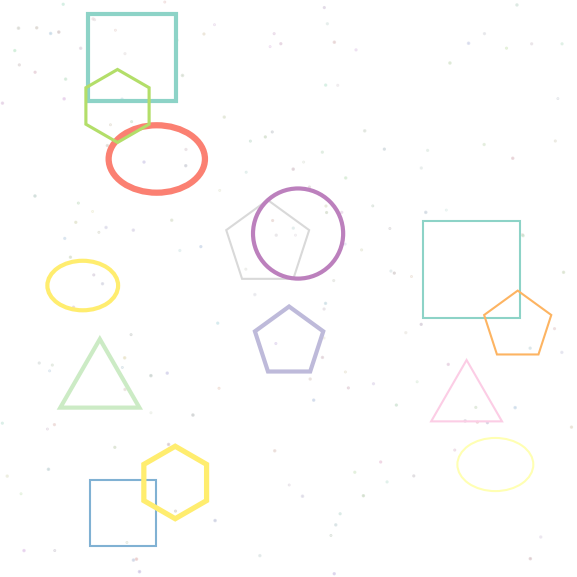[{"shape": "square", "thickness": 1, "radius": 0.42, "center": [0.816, 0.532]}, {"shape": "square", "thickness": 2, "radius": 0.38, "center": [0.229, 0.899]}, {"shape": "oval", "thickness": 1, "radius": 0.33, "center": [0.858, 0.195]}, {"shape": "pentagon", "thickness": 2, "radius": 0.31, "center": [0.501, 0.406]}, {"shape": "oval", "thickness": 3, "radius": 0.42, "center": [0.272, 0.724]}, {"shape": "square", "thickness": 1, "radius": 0.29, "center": [0.213, 0.111]}, {"shape": "pentagon", "thickness": 1, "radius": 0.31, "center": [0.896, 0.435]}, {"shape": "hexagon", "thickness": 1.5, "radius": 0.32, "center": [0.203, 0.816]}, {"shape": "triangle", "thickness": 1, "radius": 0.35, "center": [0.808, 0.305]}, {"shape": "pentagon", "thickness": 1, "radius": 0.38, "center": [0.464, 0.577]}, {"shape": "circle", "thickness": 2, "radius": 0.39, "center": [0.516, 0.595]}, {"shape": "triangle", "thickness": 2, "radius": 0.4, "center": [0.173, 0.333]}, {"shape": "oval", "thickness": 2, "radius": 0.31, "center": [0.143, 0.505]}, {"shape": "hexagon", "thickness": 2.5, "radius": 0.31, "center": [0.303, 0.164]}]